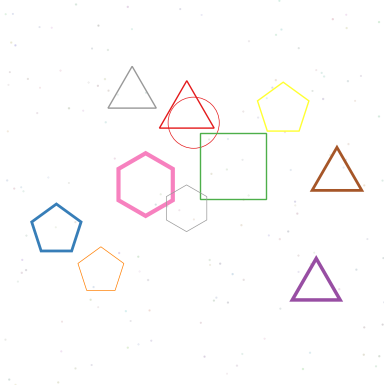[{"shape": "triangle", "thickness": 1, "radius": 0.41, "center": [0.485, 0.708]}, {"shape": "circle", "thickness": 0.5, "radius": 0.33, "center": [0.503, 0.681]}, {"shape": "pentagon", "thickness": 2, "radius": 0.34, "center": [0.146, 0.403]}, {"shape": "square", "thickness": 1, "radius": 0.43, "center": [0.606, 0.57]}, {"shape": "triangle", "thickness": 2.5, "radius": 0.36, "center": [0.821, 0.257]}, {"shape": "pentagon", "thickness": 0.5, "radius": 0.31, "center": [0.262, 0.296]}, {"shape": "pentagon", "thickness": 1, "radius": 0.35, "center": [0.736, 0.716]}, {"shape": "triangle", "thickness": 2, "radius": 0.37, "center": [0.875, 0.543]}, {"shape": "hexagon", "thickness": 3, "radius": 0.41, "center": [0.378, 0.521]}, {"shape": "hexagon", "thickness": 0.5, "radius": 0.3, "center": [0.485, 0.459]}, {"shape": "triangle", "thickness": 1, "radius": 0.36, "center": [0.343, 0.755]}]